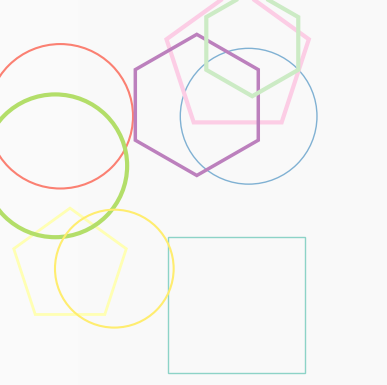[{"shape": "square", "thickness": 1, "radius": 0.88, "center": [0.609, 0.207]}, {"shape": "pentagon", "thickness": 2, "radius": 0.76, "center": [0.181, 0.307]}, {"shape": "circle", "thickness": 1.5, "radius": 0.94, "center": [0.156, 0.698]}, {"shape": "circle", "thickness": 1, "radius": 0.88, "center": [0.642, 0.698]}, {"shape": "circle", "thickness": 3, "radius": 0.93, "center": [0.143, 0.569]}, {"shape": "pentagon", "thickness": 3, "radius": 0.97, "center": [0.613, 0.838]}, {"shape": "hexagon", "thickness": 2.5, "radius": 0.92, "center": [0.508, 0.727]}, {"shape": "hexagon", "thickness": 3, "radius": 0.69, "center": [0.651, 0.887]}, {"shape": "circle", "thickness": 1.5, "radius": 0.77, "center": [0.295, 0.302]}]